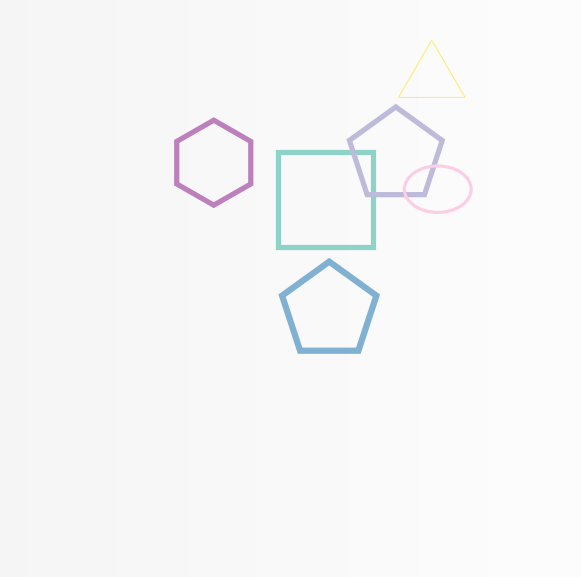[{"shape": "square", "thickness": 2.5, "radius": 0.41, "center": [0.56, 0.654]}, {"shape": "pentagon", "thickness": 2.5, "radius": 0.42, "center": [0.681, 0.73]}, {"shape": "pentagon", "thickness": 3, "radius": 0.43, "center": [0.566, 0.461]}, {"shape": "oval", "thickness": 1.5, "radius": 0.29, "center": [0.753, 0.672]}, {"shape": "hexagon", "thickness": 2.5, "radius": 0.37, "center": [0.368, 0.717]}, {"shape": "triangle", "thickness": 0.5, "radius": 0.33, "center": [0.743, 0.864]}]